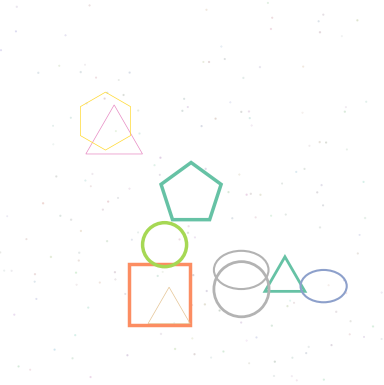[{"shape": "triangle", "thickness": 2, "radius": 0.3, "center": [0.74, 0.273]}, {"shape": "pentagon", "thickness": 2.5, "radius": 0.41, "center": [0.496, 0.496]}, {"shape": "square", "thickness": 2.5, "radius": 0.4, "center": [0.415, 0.236]}, {"shape": "oval", "thickness": 1.5, "radius": 0.3, "center": [0.841, 0.257]}, {"shape": "triangle", "thickness": 0.5, "radius": 0.42, "center": [0.297, 0.643]}, {"shape": "circle", "thickness": 2.5, "radius": 0.29, "center": [0.428, 0.364]}, {"shape": "hexagon", "thickness": 0.5, "radius": 0.38, "center": [0.274, 0.685]}, {"shape": "triangle", "thickness": 0.5, "radius": 0.32, "center": [0.439, 0.191]}, {"shape": "circle", "thickness": 2, "radius": 0.36, "center": [0.627, 0.249]}, {"shape": "oval", "thickness": 1.5, "radius": 0.35, "center": [0.627, 0.299]}]